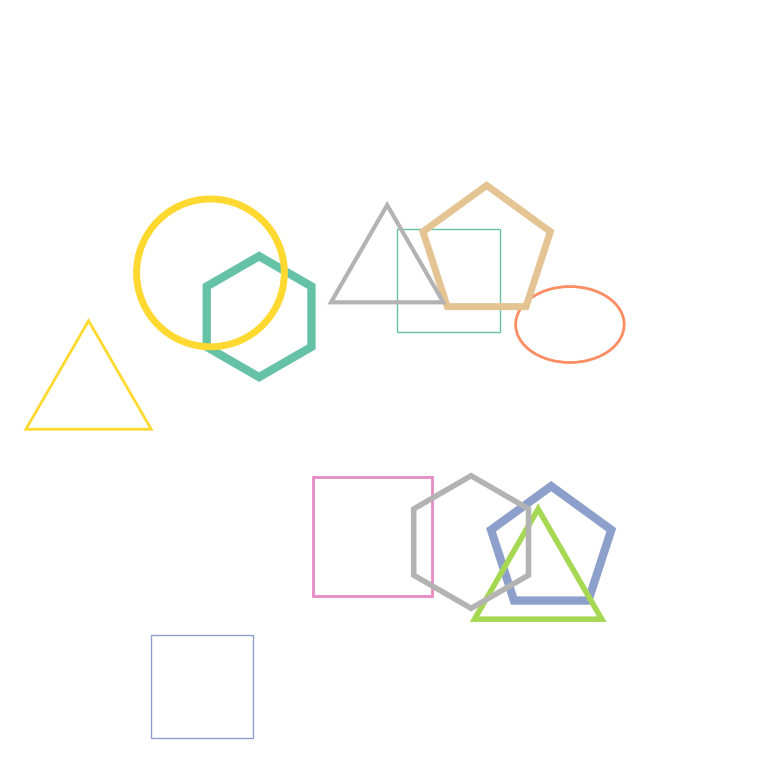[{"shape": "hexagon", "thickness": 3, "radius": 0.39, "center": [0.336, 0.589]}, {"shape": "square", "thickness": 0.5, "radius": 0.33, "center": [0.582, 0.636]}, {"shape": "oval", "thickness": 1, "radius": 0.35, "center": [0.74, 0.579]}, {"shape": "square", "thickness": 0.5, "radius": 0.33, "center": [0.262, 0.109]}, {"shape": "pentagon", "thickness": 3, "radius": 0.41, "center": [0.716, 0.287]}, {"shape": "square", "thickness": 1, "radius": 0.39, "center": [0.483, 0.303]}, {"shape": "triangle", "thickness": 2, "radius": 0.48, "center": [0.699, 0.244]}, {"shape": "triangle", "thickness": 1, "radius": 0.47, "center": [0.115, 0.49]}, {"shape": "circle", "thickness": 2.5, "radius": 0.48, "center": [0.273, 0.646]}, {"shape": "pentagon", "thickness": 2.5, "radius": 0.44, "center": [0.632, 0.672]}, {"shape": "hexagon", "thickness": 2, "radius": 0.43, "center": [0.612, 0.296]}, {"shape": "triangle", "thickness": 1.5, "radius": 0.42, "center": [0.503, 0.65]}]